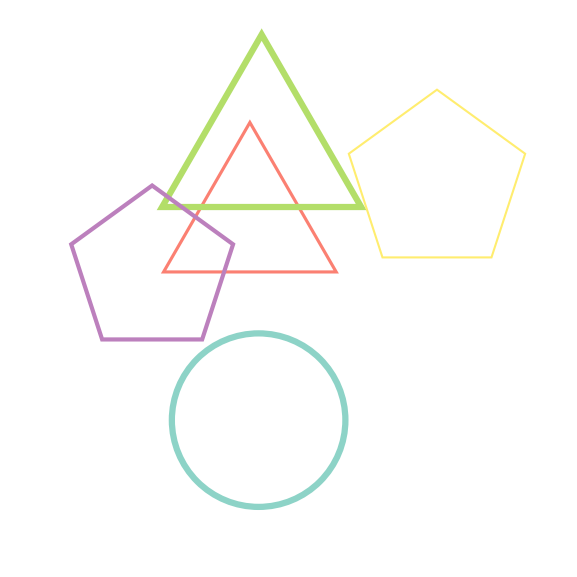[{"shape": "circle", "thickness": 3, "radius": 0.75, "center": [0.448, 0.272]}, {"shape": "triangle", "thickness": 1.5, "radius": 0.86, "center": [0.433, 0.615]}, {"shape": "triangle", "thickness": 3, "radius": 1.0, "center": [0.453, 0.74]}, {"shape": "pentagon", "thickness": 2, "radius": 0.74, "center": [0.263, 0.531]}, {"shape": "pentagon", "thickness": 1, "radius": 0.8, "center": [0.757, 0.683]}]